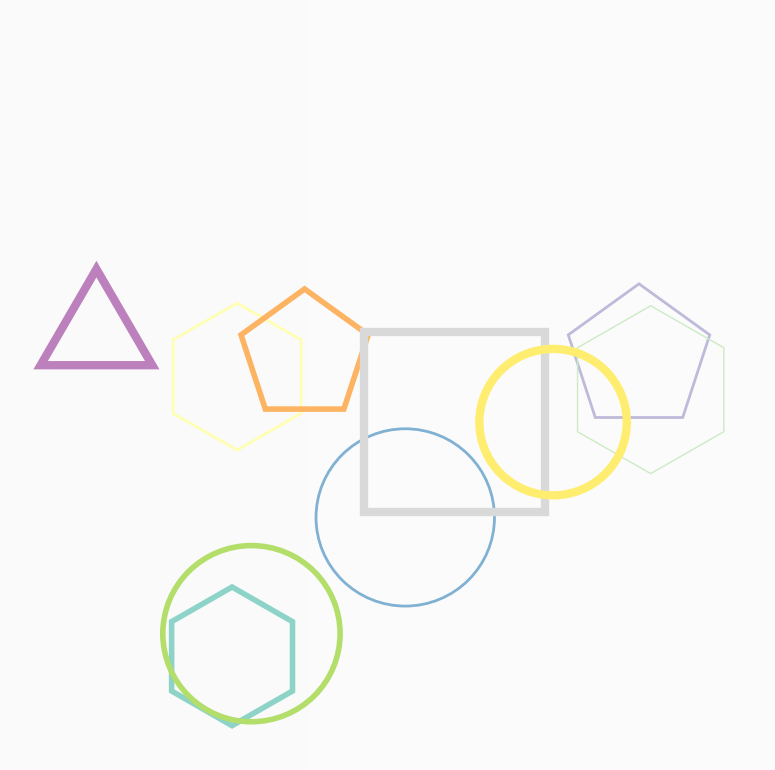[{"shape": "hexagon", "thickness": 2, "radius": 0.45, "center": [0.299, 0.148]}, {"shape": "hexagon", "thickness": 1, "radius": 0.48, "center": [0.306, 0.511]}, {"shape": "pentagon", "thickness": 1, "radius": 0.48, "center": [0.825, 0.535]}, {"shape": "circle", "thickness": 1, "radius": 0.58, "center": [0.523, 0.328]}, {"shape": "pentagon", "thickness": 2, "radius": 0.43, "center": [0.393, 0.538]}, {"shape": "circle", "thickness": 2, "radius": 0.57, "center": [0.324, 0.177]}, {"shape": "square", "thickness": 3, "radius": 0.58, "center": [0.586, 0.452]}, {"shape": "triangle", "thickness": 3, "radius": 0.42, "center": [0.124, 0.567]}, {"shape": "hexagon", "thickness": 0.5, "radius": 0.54, "center": [0.84, 0.494]}, {"shape": "circle", "thickness": 3, "radius": 0.48, "center": [0.714, 0.452]}]